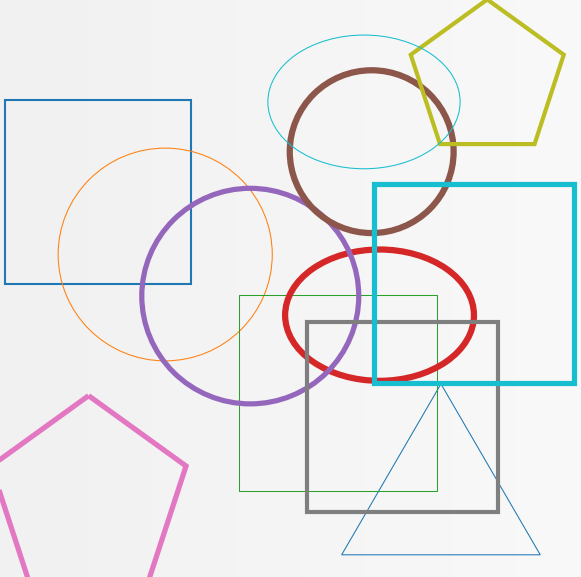[{"shape": "triangle", "thickness": 0.5, "radius": 0.99, "center": [0.759, 0.137]}, {"shape": "square", "thickness": 1, "radius": 0.8, "center": [0.168, 0.667]}, {"shape": "circle", "thickness": 0.5, "radius": 0.92, "center": [0.284, 0.558]}, {"shape": "square", "thickness": 0.5, "radius": 0.85, "center": [0.582, 0.319]}, {"shape": "oval", "thickness": 3, "radius": 0.81, "center": [0.653, 0.453]}, {"shape": "circle", "thickness": 2.5, "radius": 0.93, "center": [0.431, 0.486]}, {"shape": "circle", "thickness": 3, "radius": 0.7, "center": [0.639, 0.737]}, {"shape": "pentagon", "thickness": 2.5, "radius": 0.88, "center": [0.152, 0.138]}, {"shape": "square", "thickness": 2, "radius": 0.82, "center": [0.693, 0.277]}, {"shape": "pentagon", "thickness": 2, "radius": 0.69, "center": [0.838, 0.862]}, {"shape": "oval", "thickness": 0.5, "radius": 0.83, "center": [0.626, 0.823]}, {"shape": "square", "thickness": 2.5, "radius": 0.86, "center": [0.815, 0.508]}]